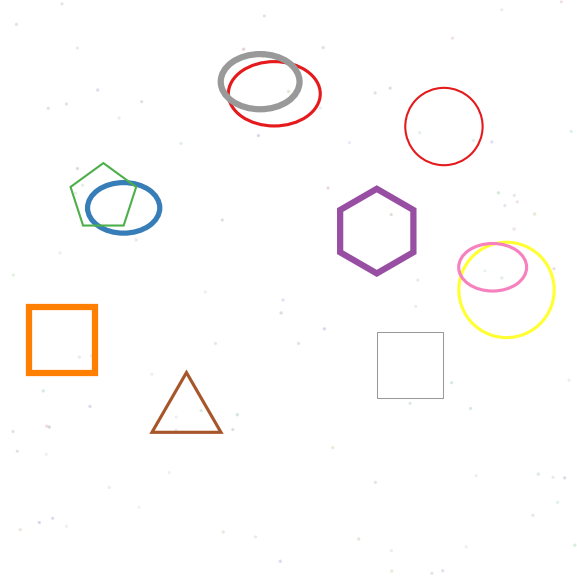[{"shape": "oval", "thickness": 1.5, "radius": 0.4, "center": [0.475, 0.837]}, {"shape": "circle", "thickness": 1, "radius": 0.33, "center": [0.769, 0.78]}, {"shape": "oval", "thickness": 2.5, "radius": 0.31, "center": [0.214, 0.639]}, {"shape": "pentagon", "thickness": 1, "radius": 0.3, "center": [0.179, 0.657]}, {"shape": "hexagon", "thickness": 3, "radius": 0.37, "center": [0.652, 0.599]}, {"shape": "square", "thickness": 3, "radius": 0.29, "center": [0.107, 0.41]}, {"shape": "circle", "thickness": 1.5, "radius": 0.41, "center": [0.877, 0.497]}, {"shape": "triangle", "thickness": 1.5, "radius": 0.34, "center": [0.323, 0.285]}, {"shape": "oval", "thickness": 1.5, "radius": 0.29, "center": [0.853, 0.536]}, {"shape": "square", "thickness": 0.5, "radius": 0.29, "center": [0.71, 0.367]}, {"shape": "oval", "thickness": 3, "radius": 0.34, "center": [0.45, 0.858]}]